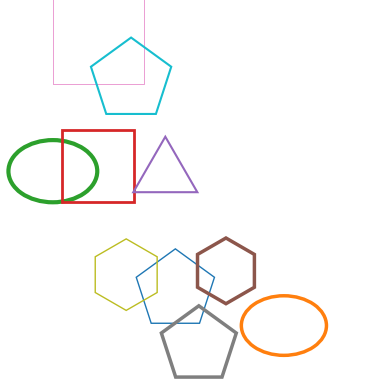[{"shape": "pentagon", "thickness": 1, "radius": 0.53, "center": [0.455, 0.247]}, {"shape": "oval", "thickness": 2.5, "radius": 0.55, "center": [0.737, 0.154]}, {"shape": "oval", "thickness": 3, "radius": 0.58, "center": [0.137, 0.555]}, {"shape": "square", "thickness": 2, "radius": 0.47, "center": [0.254, 0.569]}, {"shape": "triangle", "thickness": 1.5, "radius": 0.48, "center": [0.429, 0.549]}, {"shape": "hexagon", "thickness": 2.5, "radius": 0.43, "center": [0.587, 0.296]}, {"shape": "square", "thickness": 0.5, "radius": 0.59, "center": [0.257, 0.899]}, {"shape": "pentagon", "thickness": 2.5, "radius": 0.51, "center": [0.516, 0.103]}, {"shape": "hexagon", "thickness": 1, "radius": 0.46, "center": [0.328, 0.287]}, {"shape": "pentagon", "thickness": 1.5, "radius": 0.55, "center": [0.34, 0.793]}]